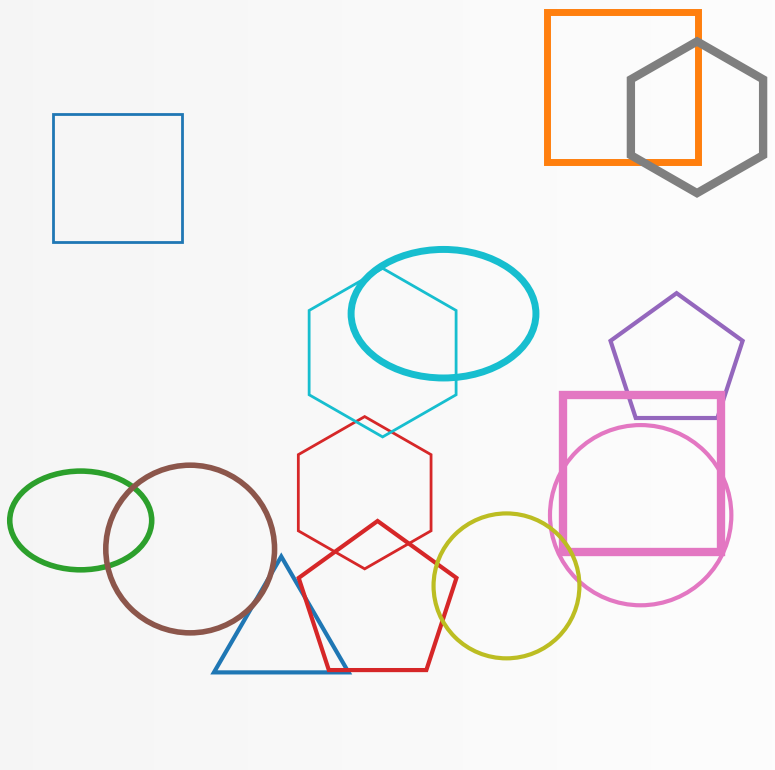[{"shape": "triangle", "thickness": 1.5, "radius": 0.5, "center": [0.363, 0.177]}, {"shape": "square", "thickness": 1, "radius": 0.42, "center": [0.151, 0.769]}, {"shape": "square", "thickness": 2.5, "radius": 0.49, "center": [0.803, 0.887]}, {"shape": "oval", "thickness": 2, "radius": 0.46, "center": [0.104, 0.324]}, {"shape": "hexagon", "thickness": 1, "radius": 0.49, "center": [0.471, 0.36]}, {"shape": "pentagon", "thickness": 1.5, "radius": 0.54, "center": [0.487, 0.216]}, {"shape": "pentagon", "thickness": 1.5, "radius": 0.45, "center": [0.873, 0.53]}, {"shape": "circle", "thickness": 2, "radius": 0.54, "center": [0.245, 0.287]}, {"shape": "square", "thickness": 3, "radius": 0.51, "center": [0.828, 0.385]}, {"shape": "circle", "thickness": 1.5, "radius": 0.59, "center": [0.827, 0.331]}, {"shape": "hexagon", "thickness": 3, "radius": 0.49, "center": [0.899, 0.848]}, {"shape": "circle", "thickness": 1.5, "radius": 0.47, "center": [0.654, 0.239]}, {"shape": "hexagon", "thickness": 1, "radius": 0.55, "center": [0.494, 0.542]}, {"shape": "oval", "thickness": 2.5, "radius": 0.6, "center": [0.572, 0.593]}]